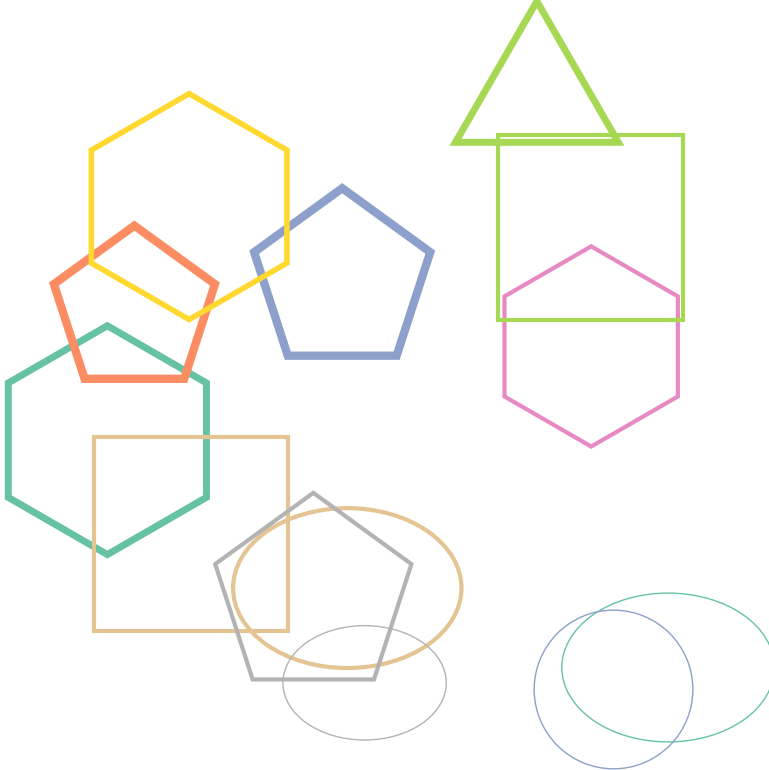[{"shape": "hexagon", "thickness": 2.5, "radius": 0.74, "center": [0.139, 0.428]}, {"shape": "oval", "thickness": 0.5, "radius": 0.69, "center": [0.868, 0.133]}, {"shape": "pentagon", "thickness": 3, "radius": 0.55, "center": [0.175, 0.597]}, {"shape": "pentagon", "thickness": 3, "radius": 0.6, "center": [0.444, 0.635]}, {"shape": "circle", "thickness": 0.5, "radius": 0.52, "center": [0.797, 0.105]}, {"shape": "hexagon", "thickness": 1.5, "radius": 0.65, "center": [0.768, 0.55]}, {"shape": "square", "thickness": 1.5, "radius": 0.6, "center": [0.767, 0.704]}, {"shape": "triangle", "thickness": 2.5, "radius": 0.61, "center": [0.697, 0.876]}, {"shape": "hexagon", "thickness": 2, "radius": 0.73, "center": [0.246, 0.732]}, {"shape": "square", "thickness": 1.5, "radius": 0.63, "center": [0.248, 0.306]}, {"shape": "oval", "thickness": 1.5, "radius": 0.74, "center": [0.451, 0.236]}, {"shape": "pentagon", "thickness": 1.5, "radius": 0.67, "center": [0.407, 0.226]}, {"shape": "oval", "thickness": 0.5, "radius": 0.53, "center": [0.474, 0.113]}]